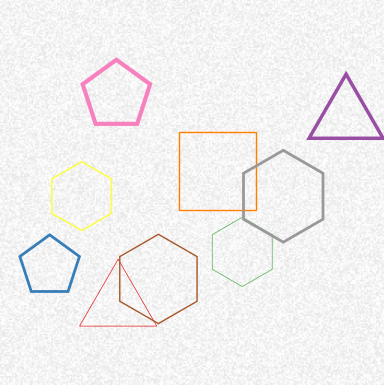[{"shape": "triangle", "thickness": 0.5, "radius": 0.58, "center": [0.307, 0.211]}, {"shape": "pentagon", "thickness": 2, "radius": 0.41, "center": [0.129, 0.309]}, {"shape": "hexagon", "thickness": 0.5, "radius": 0.45, "center": [0.629, 0.346]}, {"shape": "triangle", "thickness": 2.5, "radius": 0.56, "center": [0.899, 0.696]}, {"shape": "square", "thickness": 1, "radius": 0.5, "center": [0.564, 0.556]}, {"shape": "hexagon", "thickness": 1, "radius": 0.45, "center": [0.212, 0.491]}, {"shape": "hexagon", "thickness": 1, "radius": 0.58, "center": [0.411, 0.275]}, {"shape": "pentagon", "thickness": 3, "radius": 0.46, "center": [0.302, 0.753]}, {"shape": "hexagon", "thickness": 2, "radius": 0.6, "center": [0.736, 0.49]}]